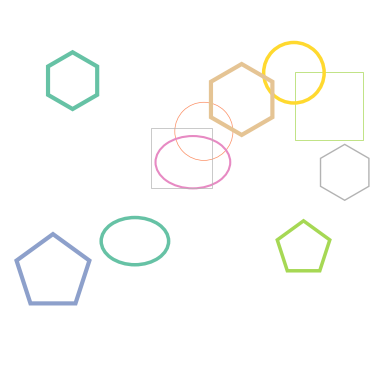[{"shape": "hexagon", "thickness": 3, "radius": 0.37, "center": [0.189, 0.791]}, {"shape": "oval", "thickness": 2.5, "radius": 0.44, "center": [0.35, 0.374]}, {"shape": "circle", "thickness": 0.5, "radius": 0.38, "center": [0.53, 0.659]}, {"shape": "pentagon", "thickness": 3, "radius": 0.5, "center": [0.138, 0.292]}, {"shape": "oval", "thickness": 1.5, "radius": 0.49, "center": [0.501, 0.579]}, {"shape": "square", "thickness": 0.5, "radius": 0.44, "center": [0.854, 0.724]}, {"shape": "pentagon", "thickness": 2.5, "radius": 0.36, "center": [0.788, 0.355]}, {"shape": "circle", "thickness": 2.5, "radius": 0.39, "center": [0.763, 0.811]}, {"shape": "hexagon", "thickness": 3, "radius": 0.46, "center": [0.628, 0.742]}, {"shape": "hexagon", "thickness": 1, "radius": 0.36, "center": [0.895, 0.552]}, {"shape": "square", "thickness": 0.5, "radius": 0.39, "center": [0.471, 0.59]}]